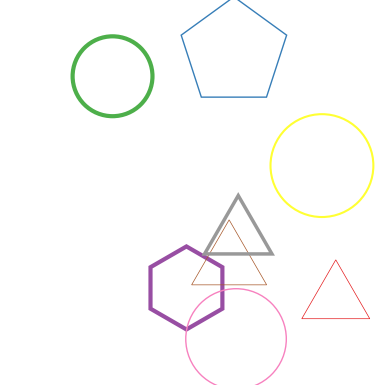[{"shape": "triangle", "thickness": 0.5, "radius": 0.51, "center": [0.872, 0.223]}, {"shape": "pentagon", "thickness": 1, "radius": 0.72, "center": [0.608, 0.864]}, {"shape": "circle", "thickness": 3, "radius": 0.52, "center": [0.292, 0.802]}, {"shape": "hexagon", "thickness": 3, "radius": 0.54, "center": [0.484, 0.252]}, {"shape": "circle", "thickness": 1.5, "radius": 0.67, "center": [0.836, 0.57]}, {"shape": "triangle", "thickness": 0.5, "radius": 0.56, "center": [0.595, 0.316]}, {"shape": "circle", "thickness": 1, "radius": 0.65, "center": [0.613, 0.12]}, {"shape": "triangle", "thickness": 2.5, "radius": 0.51, "center": [0.619, 0.391]}]